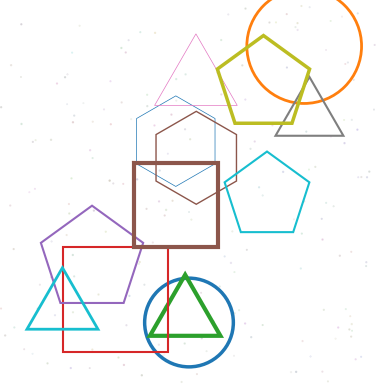[{"shape": "hexagon", "thickness": 0.5, "radius": 0.59, "center": [0.457, 0.633]}, {"shape": "circle", "thickness": 2.5, "radius": 0.58, "center": [0.491, 0.162]}, {"shape": "circle", "thickness": 2, "radius": 0.74, "center": [0.79, 0.88]}, {"shape": "triangle", "thickness": 3, "radius": 0.53, "center": [0.481, 0.181]}, {"shape": "square", "thickness": 1.5, "radius": 0.68, "center": [0.3, 0.222]}, {"shape": "pentagon", "thickness": 1.5, "radius": 0.7, "center": [0.239, 0.326]}, {"shape": "hexagon", "thickness": 1, "radius": 0.6, "center": [0.51, 0.59]}, {"shape": "square", "thickness": 3, "radius": 0.54, "center": [0.457, 0.467]}, {"shape": "triangle", "thickness": 0.5, "radius": 0.62, "center": [0.509, 0.788]}, {"shape": "triangle", "thickness": 1.5, "radius": 0.51, "center": [0.804, 0.698]}, {"shape": "pentagon", "thickness": 2.5, "radius": 0.63, "center": [0.684, 0.782]}, {"shape": "pentagon", "thickness": 1.5, "radius": 0.58, "center": [0.694, 0.491]}, {"shape": "triangle", "thickness": 2, "radius": 0.53, "center": [0.162, 0.198]}]